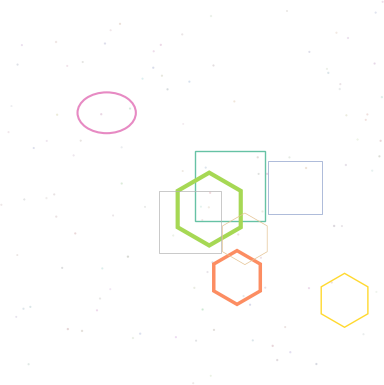[{"shape": "square", "thickness": 1, "radius": 0.45, "center": [0.597, 0.518]}, {"shape": "hexagon", "thickness": 2.5, "radius": 0.35, "center": [0.616, 0.279]}, {"shape": "square", "thickness": 0.5, "radius": 0.35, "center": [0.767, 0.513]}, {"shape": "oval", "thickness": 1.5, "radius": 0.38, "center": [0.277, 0.707]}, {"shape": "hexagon", "thickness": 3, "radius": 0.47, "center": [0.543, 0.457]}, {"shape": "hexagon", "thickness": 1, "radius": 0.35, "center": [0.895, 0.22]}, {"shape": "hexagon", "thickness": 0.5, "radius": 0.33, "center": [0.636, 0.38]}, {"shape": "square", "thickness": 0.5, "radius": 0.4, "center": [0.495, 0.423]}]